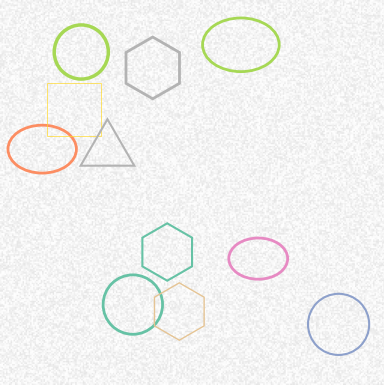[{"shape": "circle", "thickness": 2, "radius": 0.39, "center": [0.345, 0.209]}, {"shape": "hexagon", "thickness": 1.5, "radius": 0.37, "center": [0.434, 0.345]}, {"shape": "oval", "thickness": 2, "radius": 0.44, "center": [0.11, 0.613]}, {"shape": "circle", "thickness": 1.5, "radius": 0.4, "center": [0.879, 0.157]}, {"shape": "oval", "thickness": 2, "radius": 0.38, "center": [0.671, 0.328]}, {"shape": "oval", "thickness": 2, "radius": 0.5, "center": [0.626, 0.884]}, {"shape": "circle", "thickness": 2.5, "radius": 0.35, "center": [0.211, 0.865]}, {"shape": "square", "thickness": 0.5, "radius": 0.35, "center": [0.193, 0.715]}, {"shape": "hexagon", "thickness": 1, "radius": 0.37, "center": [0.466, 0.191]}, {"shape": "triangle", "thickness": 1.5, "radius": 0.4, "center": [0.279, 0.61]}, {"shape": "hexagon", "thickness": 2, "radius": 0.4, "center": [0.397, 0.824]}]